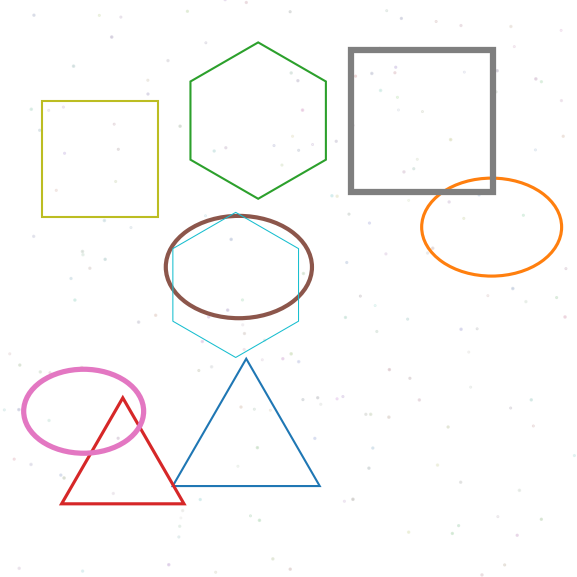[{"shape": "triangle", "thickness": 1, "radius": 0.73, "center": [0.426, 0.231]}, {"shape": "oval", "thickness": 1.5, "radius": 0.61, "center": [0.851, 0.606]}, {"shape": "hexagon", "thickness": 1, "radius": 0.68, "center": [0.447, 0.79]}, {"shape": "triangle", "thickness": 1.5, "radius": 0.61, "center": [0.213, 0.188]}, {"shape": "oval", "thickness": 2, "radius": 0.63, "center": [0.414, 0.537]}, {"shape": "oval", "thickness": 2.5, "radius": 0.52, "center": [0.145, 0.287]}, {"shape": "square", "thickness": 3, "radius": 0.61, "center": [0.731, 0.789]}, {"shape": "square", "thickness": 1, "radius": 0.5, "center": [0.173, 0.724]}, {"shape": "hexagon", "thickness": 0.5, "radius": 0.63, "center": [0.408, 0.506]}]